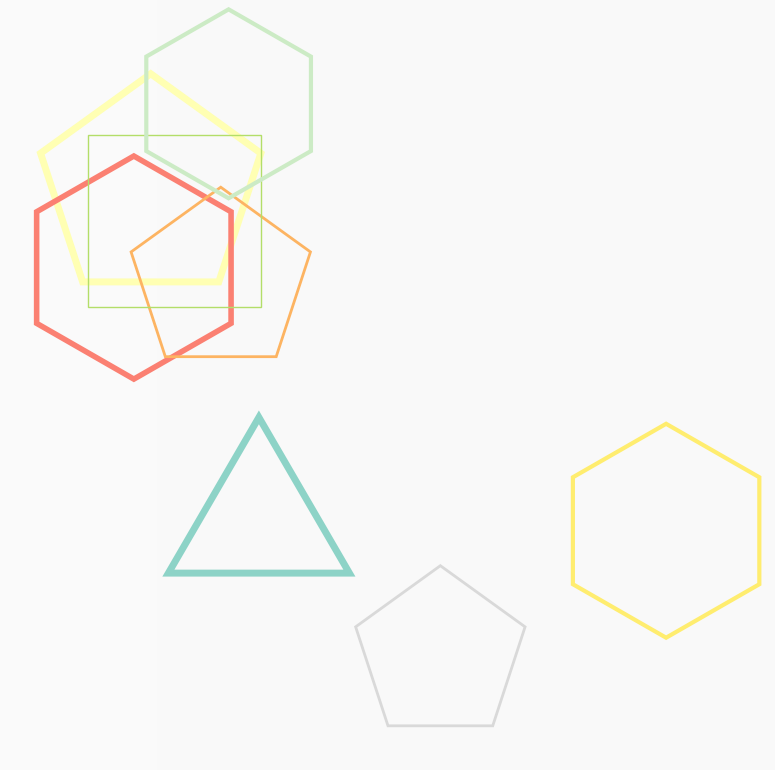[{"shape": "triangle", "thickness": 2.5, "radius": 0.67, "center": [0.334, 0.323]}, {"shape": "pentagon", "thickness": 2.5, "radius": 0.75, "center": [0.194, 0.755]}, {"shape": "hexagon", "thickness": 2, "radius": 0.72, "center": [0.173, 0.653]}, {"shape": "pentagon", "thickness": 1, "radius": 0.61, "center": [0.285, 0.635]}, {"shape": "square", "thickness": 0.5, "radius": 0.56, "center": [0.225, 0.713]}, {"shape": "pentagon", "thickness": 1, "radius": 0.57, "center": [0.568, 0.15]}, {"shape": "hexagon", "thickness": 1.5, "radius": 0.61, "center": [0.295, 0.865]}, {"shape": "hexagon", "thickness": 1.5, "radius": 0.69, "center": [0.859, 0.311]}]